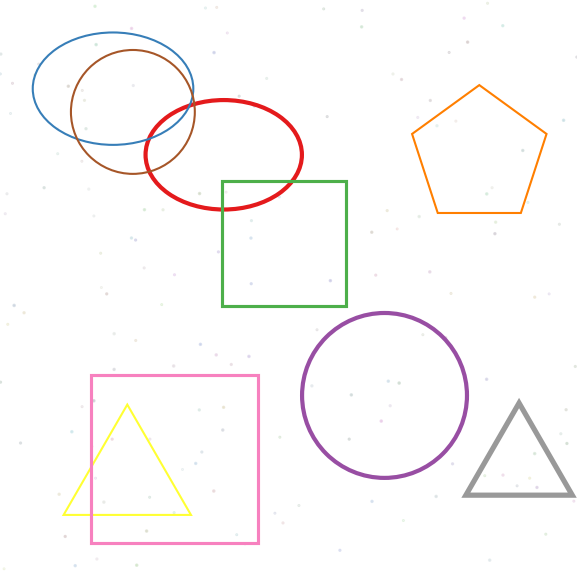[{"shape": "oval", "thickness": 2, "radius": 0.68, "center": [0.387, 0.731]}, {"shape": "oval", "thickness": 1, "radius": 0.7, "center": [0.196, 0.846]}, {"shape": "square", "thickness": 1.5, "radius": 0.54, "center": [0.492, 0.577]}, {"shape": "circle", "thickness": 2, "radius": 0.71, "center": [0.666, 0.314]}, {"shape": "pentagon", "thickness": 1, "radius": 0.61, "center": [0.83, 0.729]}, {"shape": "triangle", "thickness": 1, "radius": 0.64, "center": [0.22, 0.171]}, {"shape": "circle", "thickness": 1, "radius": 0.54, "center": [0.23, 0.805]}, {"shape": "square", "thickness": 1.5, "radius": 0.72, "center": [0.303, 0.204]}, {"shape": "triangle", "thickness": 2.5, "radius": 0.53, "center": [0.899, 0.195]}]